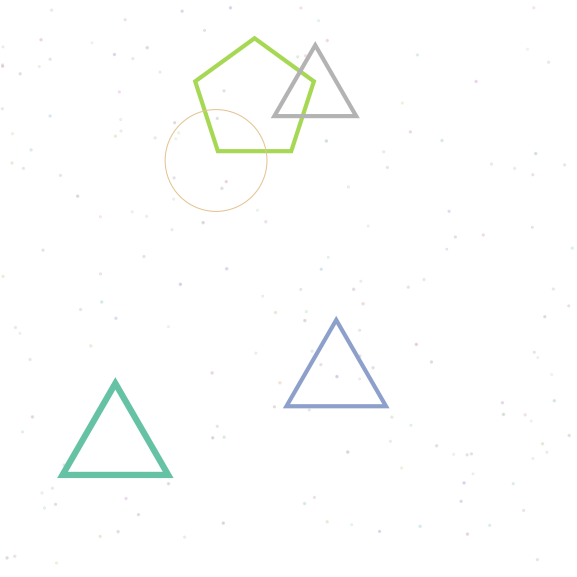[{"shape": "triangle", "thickness": 3, "radius": 0.53, "center": [0.2, 0.23]}, {"shape": "triangle", "thickness": 2, "radius": 0.5, "center": [0.582, 0.345]}, {"shape": "pentagon", "thickness": 2, "radius": 0.54, "center": [0.441, 0.825]}, {"shape": "circle", "thickness": 0.5, "radius": 0.44, "center": [0.374, 0.721]}, {"shape": "triangle", "thickness": 2, "radius": 0.41, "center": [0.546, 0.839]}]